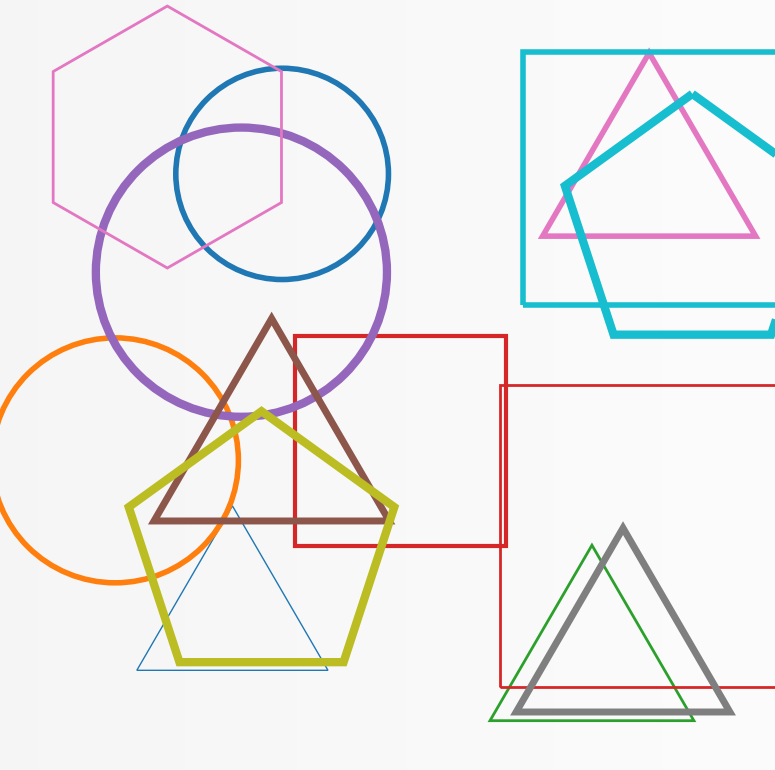[{"shape": "circle", "thickness": 2, "radius": 0.69, "center": [0.364, 0.774]}, {"shape": "triangle", "thickness": 0.5, "radius": 0.71, "center": [0.3, 0.201]}, {"shape": "circle", "thickness": 2, "radius": 0.8, "center": [0.149, 0.402]}, {"shape": "triangle", "thickness": 1, "radius": 0.76, "center": [0.764, 0.14]}, {"shape": "square", "thickness": 1, "radius": 0.98, "center": [0.841, 0.304]}, {"shape": "square", "thickness": 1.5, "radius": 0.68, "center": [0.517, 0.428]}, {"shape": "circle", "thickness": 3, "radius": 0.94, "center": [0.311, 0.647]}, {"shape": "triangle", "thickness": 2.5, "radius": 0.88, "center": [0.351, 0.411]}, {"shape": "triangle", "thickness": 2, "radius": 0.79, "center": [0.838, 0.773]}, {"shape": "hexagon", "thickness": 1, "radius": 0.85, "center": [0.216, 0.822]}, {"shape": "triangle", "thickness": 2.5, "radius": 0.8, "center": [0.804, 0.155]}, {"shape": "pentagon", "thickness": 3, "radius": 0.9, "center": [0.337, 0.286]}, {"shape": "pentagon", "thickness": 3, "radius": 0.86, "center": [0.893, 0.705]}, {"shape": "square", "thickness": 2, "radius": 0.82, "center": [0.839, 0.768]}]